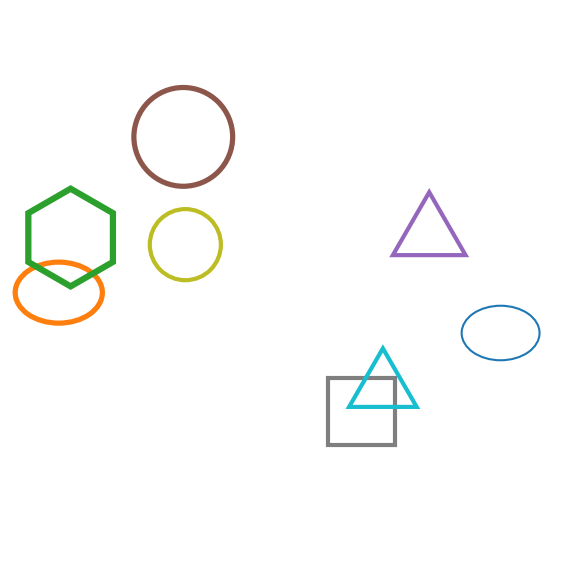[{"shape": "oval", "thickness": 1, "radius": 0.34, "center": [0.867, 0.423]}, {"shape": "oval", "thickness": 2.5, "radius": 0.38, "center": [0.102, 0.492]}, {"shape": "hexagon", "thickness": 3, "radius": 0.42, "center": [0.122, 0.588]}, {"shape": "triangle", "thickness": 2, "radius": 0.36, "center": [0.743, 0.594]}, {"shape": "circle", "thickness": 2.5, "radius": 0.43, "center": [0.317, 0.762]}, {"shape": "square", "thickness": 2, "radius": 0.29, "center": [0.626, 0.287]}, {"shape": "circle", "thickness": 2, "radius": 0.31, "center": [0.321, 0.575]}, {"shape": "triangle", "thickness": 2, "radius": 0.34, "center": [0.663, 0.328]}]